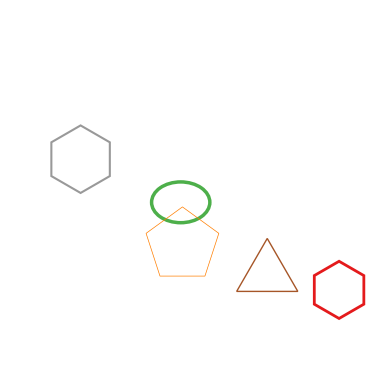[{"shape": "hexagon", "thickness": 2, "radius": 0.37, "center": [0.881, 0.247]}, {"shape": "oval", "thickness": 2.5, "radius": 0.38, "center": [0.469, 0.475]}, {"shape": "pentagon", "thickness": 0.5, "radius": 0.5, "center": [0.474, 0.363]}, {"shape": "triangle", "thickness": 1, "radius": 0.46, "center": [0.694, 0.289]}, {"shape": "hexagon", "thickness": 1.5, "radius": 0.44, "center": [0.209, 0.587]}]